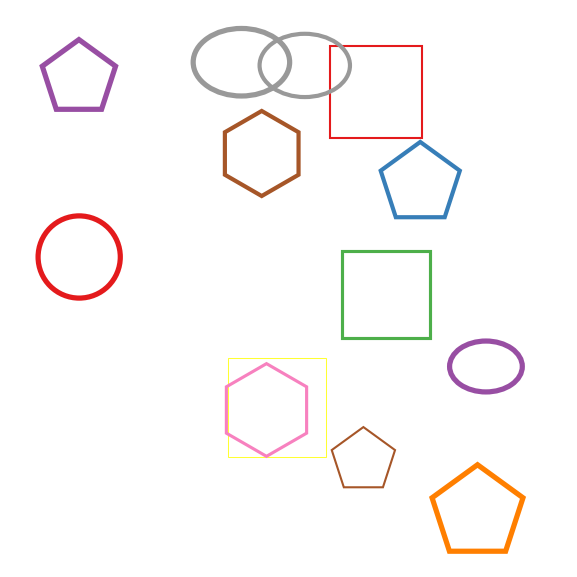[{"shape": "circle", "thickness": 2.5, "radius": 0.36, "center": [0.137, 0.554]}, {"shape": "square", "thickness": 1, "radius": 0.4, "center": [0.651, 0.839]}, {"shape": "pentagon", "thickness": 2, "radius": 0.36, "center": [0.728, 0.681]}, {"shape": "square", "thickness": 1.5, "radius": 0.38, "center": [0.669, 0.49]}, {"shape": "oval", "thickness": 2.5, "radius": 0.31, "center": [0.841, 0.365]}, {"shape": "pentagon", "thickness": 2.5, "radius": 0.33, "center": [0.137, 0.864]}, {"shape": "pentagon", "thickness": 2.5, "radius": 0.41, "center": [0.827, 0.112]}, {"shape": "square", "thickness": 0.5, "radius": 0.43, "center": [0.479, 0.293]}, {"shape": "pentagon", "thickness": 1, "radius": 0.29, "center": [0.629, 0.202]}, {"shape": "hexagon", "thickness": 2, "radius": 0.37, "center": [0.453, 0.733]}, {"shape": "hexagon", "thickness": 1.5, "radius": 0.4, "center": [0.461, 0.289]}, {"shape": "oval", "thickness": 2.5, "radius": 0.42, "center": [0.418, 0.891]}, {"shape": "oval", "thickness": 2, "radius": 0.39, "center": [0.528, 0.886]}]